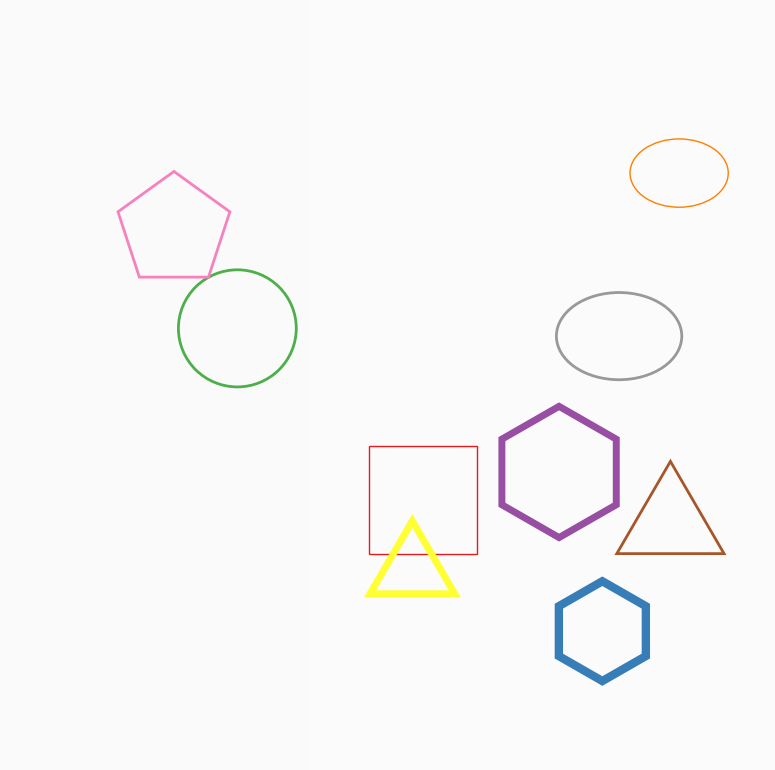[{"shape": "square", "thickness": 0.5, "radius": 0.35, "center": [0.546, 0.351]}, {"shape": "hexagon", "thickness": 3, "radius": 0.32, "center": [0.777, 0.18]}, {"shape": "circle", "thickness": 1, "radius": 0.38, "center": [0.306, 0.574]}, {"shape": "hexagon", "thickness": 2.5, "radius": 0.43, "center": [0.721, 0.387]}, {"shape": "oval", "thickness": 0.5, "radius": 0.32, "center": [0.876, 0.775]}, {"shape": "triangle", "thickness": 2.5, "radius": 0.32, "center": [0.532, 0.26]}, {"shape": "triangle", "thickness": 1, "radius": 0.4, "center": [0.865, 0.321]}, {"shape": "pentagon", "thickness": 1, "radius": 0.38, "center": [0.224, 0.701]}, {"shape": "oval", "thickness": 1, "radius": 0.4, "center": [0.799, 0.563]}]